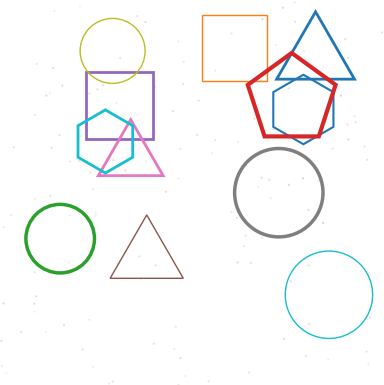[{"shape": "triangle", "thickness": 2, "radius": 0.58, "center": [0.82, 0.853]}, {"shape": "hexagon", "thickness": 1.5, "radius": 0.45, "center": [0.788, 0.716]}, {"shape": "square", "thickness": 1, "radius": 0.42, "center": [0.608, 0.875]}, {"shape": "circle", "thickness": 2.5, "radius": 0.45, "center": [0.156, 0.38]}, {"shape": "pentagon", "thickness": 3, "radius": 0.6, "center": [0.758, 0.743]}, {"shape": "square", "thickness": 2, "radius": 0.44, "center": [0.311, 0.726]}, {"shape": "triangle", "thickness": 1, "radius": 0.55, "center": [0.381, 0.332]}, {"shape": "triangle", "thickness": 2, "radius": 0.49, "center": [0.34, 0.592]}, {"shape": "circle", "thickness": 2.5, "radius": 0.57, "center": [0.724, 0.499]}, {"shape": "circle", "thickness": 1, "radius": 0.42, "center": [0.293, 0.868]}, {"shape": "circle", "thickness": 1, "radius": 0.57, "center": [0.854, 0.234]}, {"shape": "hexagon", "thickness": 2, "radius": 0.41, "center": [0.274, 0.633]}]